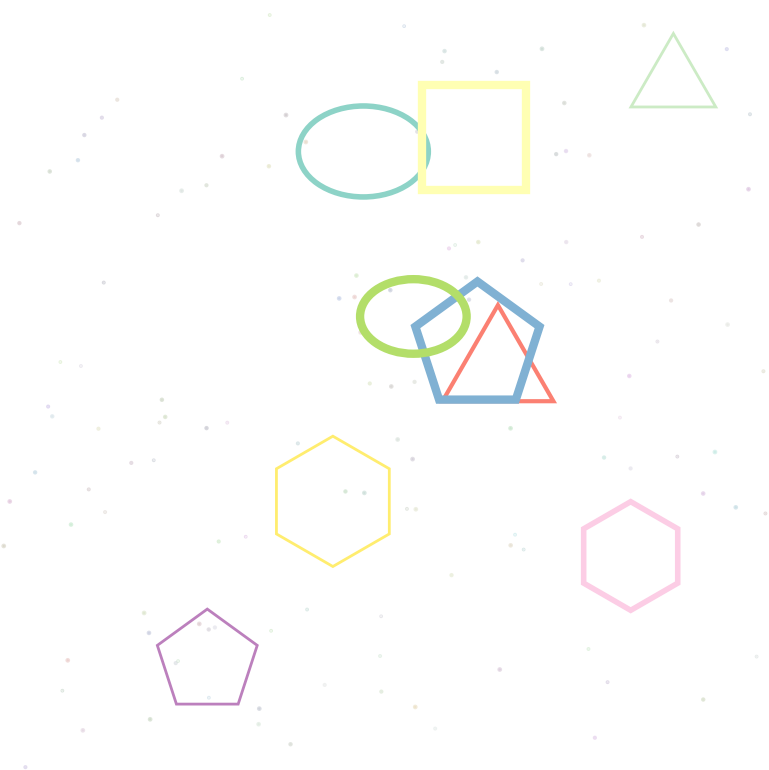[{"shape": "oval", "thickness": 2, "radius": 0.42, "center": [0.472, 0.803]}, {"shape": "square", "thickness": 3, "radius": 0.34, "center": [0.616, 0.821]}, {"shape": "triangle", "thickness": 1.5, "radius": 0.42, "center": [0.647, 0.521]}, {"shape": "pentagon", "thickness": 3, "radius": 0.42, "center": [0.62, 0.55]}, {"shape": "oval", "thickness": 3, "radius": 0.35, "center": [0.537, 0.589]}, {"shape": "hexagon", "thickness": 2, "radius": 0.35, "center": [0.819, 0.278]}, {"shape": "pentagon", "thickness": 1, "radius": 0.34, "center": [0.269, 0.141]}, {"shape": "triangle", "thickness": 1, "radius": 0.32, "center": [0.875, 0.893]}, {"shape": "hexagon", "thickness": 1, "radius": 0.42, "center": [0.432, 0.349]}]